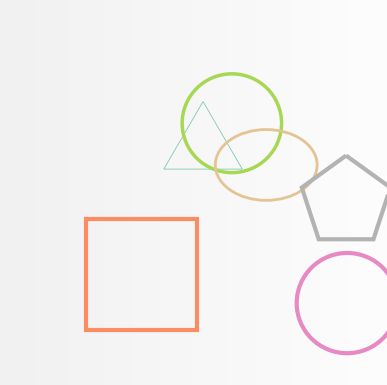[{"shape": "triangle", "thickness": 0.5, "radius": 0.58, "center": [0.524, 0.619]}, {"shape": "square", "thickness": 3, "radius": 0.72, "center": [0.365, 0.287]}, {"shape": "circle", "thickness": 3, "radius": 0.65, "center": [0.896, 0.213]}, {"shape": "circle", "thickness": 2.5, "radius": 0.64, "center": [0.598, 0.68]}, {"shape": "oval", "thickness": 2, "radius": 0.66, "center": [0.687, 0.572]}, {"shape": "pentagon", "thickness": 3, "radius": 0.6, "center": [0.893, 0.476]}]